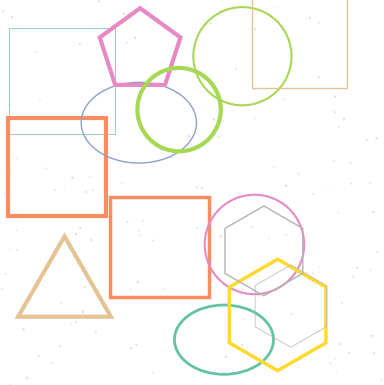[{"shape": "square", "thickness": 0.5, "radius": 0.69, "center": [0.161, 0.79]}, {"shape": "oval", "thickness": 2, "radius": 0.64, "center": [0.582, 0.118]}, {"shape": "square", "thickness": 2.5, "radius": 0.65, "center": [0.415, 0.358]}, {"shape": "square", "thickness": 3, "radius": 0.64, "center": [0.149, 0.567]}, {"shape": "oval", "thickness": 1, "radius": 0.75, "center": [0.361, 0.681]}, {"shape": "pentagon", "thickness": 3, "radius": 0.55, "center": [0.364, 0.869]}, {"shape": "circle", "thickness": 1.5, "radius": 0.65, "center": [0.661, 0.365]}, {"shape": "circle", "thickness": 3, "radius": 0.54, "center": [0.465, 0.715]}, {"shape": "circle", "thickness": 1.5, "radius": 0.64, "center": [0.63, 0.854]}, {"shape": "hexagon", "thickness": 2.5, "radius": 0.72, "center": [0.721, 0.182]}, {"shape": "triangle", "thickness": 3, "radius": 0.7, "center": [0.168, 0.247]}, {"shape": "square", "thickness": 1, "radius": 0.62, "center": [0.778, 0.896]}, {"shape": "hexagon", "thickness": 1, "radius": 0.58, "center": [0.685, 0.348]}, {"shape": "hexagon", "thickness": 0.5, "radius": 0.53, "center": [0.755, 0.205]}]